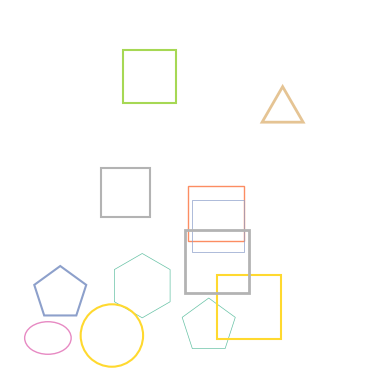[{"shape": "pentagon", "thickness": 0.5, "radius": 0.36, "center": [0.542, 0.153]}, {"shape": "hexagon", "thickness": 0.5, "radius": 0.42, "center": [0.369, 0.258]}, {"shape": "square", "thickness": 1, "radius": 0.36, "center": [0.56, 0.446]}, {"shape": "pentagon", "thickness": 1.5, "radius": 0.35, "center": [0.156, 0.238]}, {"shape": "square", "thickness": 0.5, "radius": 0.34, "center": [0.566, 0.414]}, {"shape": "oval", "thickness": 1, "radius": 0.3, "center": [0.124, 0.122]}, {"shape": "square", "thickness": 1.5, "radius": 0.34, "center": [0.388, 0.801]}, {"shape": "square", "thickness": 1.5, "radius": 0.41, "center": [0.647, 0.203]}, {"shape": "circle", "thickness": 1.5, "radius": 0.41, "center": [0.291, 0.129]}, {"shape": "triangle", "thickness": 2, "radius": 0.31, "center": [0.734, 0.713]}, {"shape": "square", "thickness": 2, "radius": 0.41, "center": [0.564, 0.321]}, {"shape": "square", "thickness": 1.5, "radius": 0.32, "center": [0.326, 0.5]}]